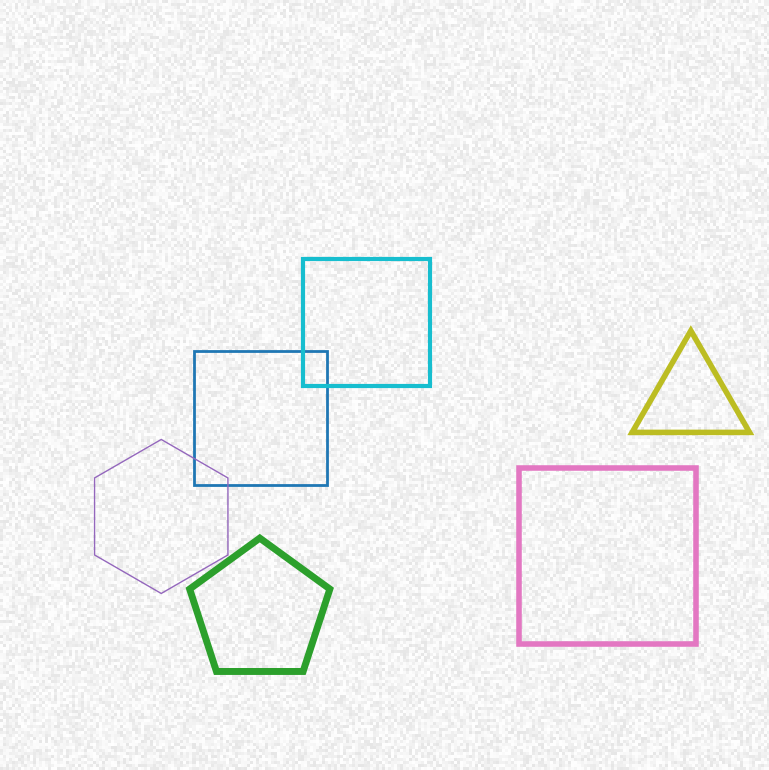[{"shape": "square", "thickness": 1, "radius": 0.43, "center": [0.339, 0.457]}, {"shape": "pentagon", "thickness": 2.5, "radius": 0.48, "center": [0.337, 0.205]}, {"shape": "hexagon", "thickness": 0.5, "radius": 0.5, "center": [0.209, 0.329]}, {"shape": "square", "thickness": 2, "radius": 0.57, "center": [0.789, 0.278]}, {"shape": "triangle", "thickness": 2, "radius": 0.44, "center": [0.897, 0.482]}, {"shape": "square", "thickness": 1.5, "radius": 0.41, "center": [0.476, 0.581]}]